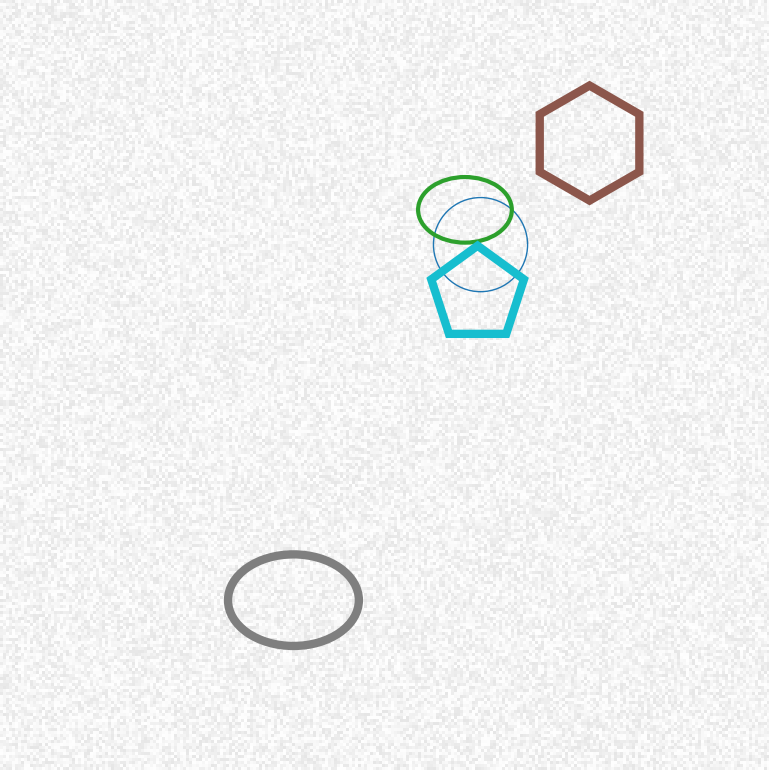[{"shape": "circle", "thickness": 0.5, "radius": 0.31, "center": [0.624, 0.682]}, {"shape": "oval", "thickness": 1.5, "radius": 0.3, "center": [0.604, 0.727]}, {"shape": "hexagon", "thickness": 3, "radius": 0.37, "center": [0.766, 0.814]}, {"shape": "oval", "thickness": 3, "radius": 0.42, "center": [0.381, 0.221]}, {"shape": "pentagon", "thickness": 3, "radius": 0.32, "center": [0.62, 0.618]}]